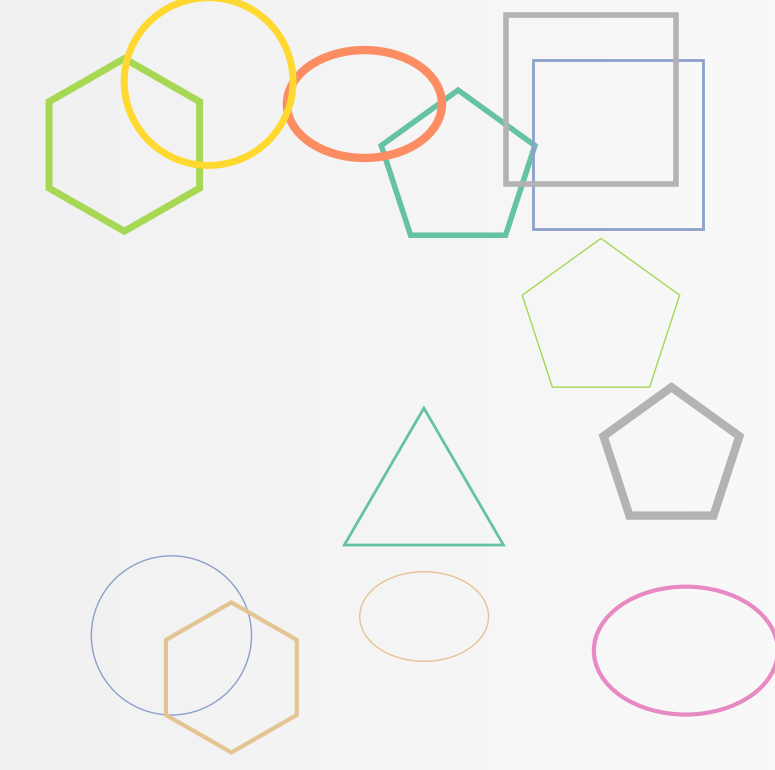[{"shape": "triangle", "thickness": 1, "radius": 0.59, "center": [0.547, 0.351]}, {"shape": "pentagon", "thickness": 2, "radius": 0.52, "center": [0.591, 0.779]}, {"shape": "oval", "thickness": 3, "radius": 0.5, "center": [0.47, 0.865]}, {"shape": "circle", "thickness": 0.5, "radius": 0.52, "center": [0.221, 0.175]}, {"shape": "square", "thickness": 1, "radius": 0.55, "center": [0.797, 0.812]}, {"shape": "oval", "thickness": 1.5, "radius": 0.59, "center": [0.885, 0.155]}, {"shape": "hexagon", "thickness": 2.5, "radius": 0.56, "center": [0.16, 0.812]}, {"shape": "pentagon", "thickness": 0.5, "radius": 0.53, "center": [0.775, 0.584]}, {"shape": "circle", "thickness": 2.5, "radius": 0.54, "center": [0.269, 0.894]}, {"shape": "oval", "thickness": 0.5, "radius": 0.42, "center": [0.547, 0.199]}, {"shape": "hexagon", "thickness": 1.5, "radius": 0.49, "center": [0.299, 0.12]}, {"shape": "square", "thickness": 2, "radius": 0.55, "center": [0.762, 0.871]}, {"shape": "pentagon", "thickness": 3, "radius": 0.46, "center": [0.866, 0.405]}]